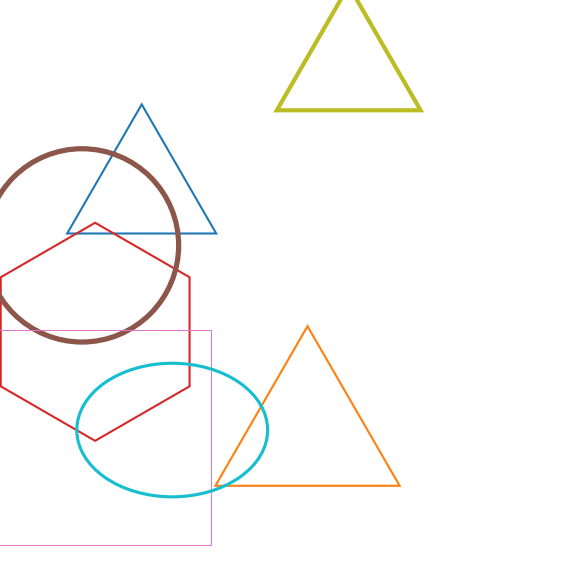[{"shape": "triangle", "thickness": 1, "radius": 0.75, "center": [0.245, 0.669]}, {"shape": "triangle", "thickness": 1, "radius": 0.92, "center": [0.532, 0.25]}, {"shape": "hexagon", "thickness": 1, "radius": 0.94, "center": [0.165, 0.425]}, {"shape": "circle", "thickness": 2.5, "radius": 0.84, "center": [0.142, 0.574]}, {"shape": "square", "thickness": 0.5, "radius": 0.93, "center": [0.179, 0.242]}, {"shape": "triangle", "thickness": 2, "radius": 0.72, "center": [0.604, 0.88]}, {"shape": "oval", "thickness": 1.5, "radius": 0.83, "center": [0.298, 0.254]}]